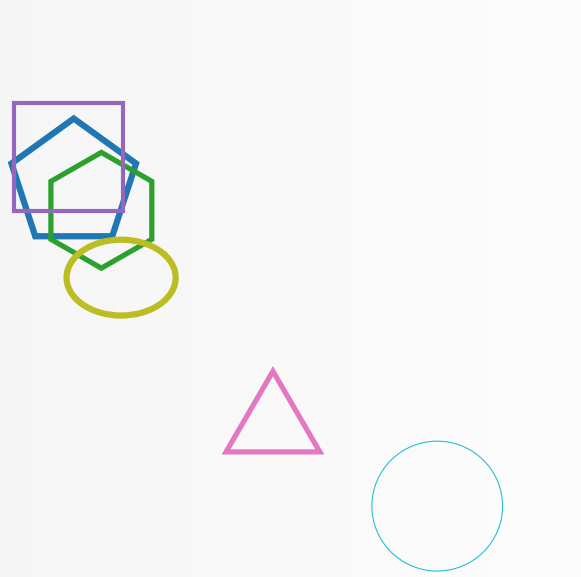[{"shape": "pentagon", "thickness": 3, "radius": 0.56, "center": [0.127, 0.681]}, {"shape": "hexagon", "thickness": 2.5, "radius": 0.5, "center": [0.174, 0.635]}, {"shape": "square", "thickness": 2, "radius": 0.47, "center": [0.117, 0.727]}, {"shape": "triangle", "thickness": 2.5, "radius": 0.47, "center": [0.47, 0.263]}, {"shape": "oval", "thickness": 3, "radius": 0.47, "center": [0.208, 0.518]}, {"shape": "circle", "thickness": 0.5, "radius": 0.56, "center": [0.752, 0.123]}]